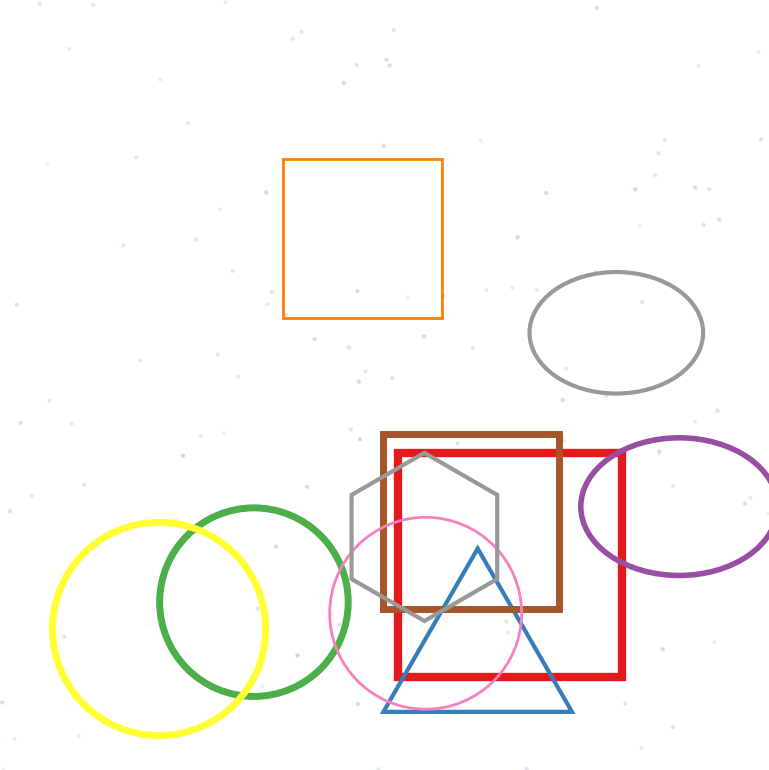[{"shape": "square", "thickness": 3, "radius": 0.73, "center": [0.663, 0.266]}, {"shape": "triangle", "thickness": 1.5, "radius": 0.71, "center": [0.62, 0.146]}, {"shape": "circle", "thickness": 2.5, "radius": 0.61, "center": [0.33, 0.218]}, {"shape": "oval", "thickness": 2, "radius": 0.64, "center": [0.882, 0.342]}, {"shape": "square", "thickness": 1, "radius": 0.52, "center": [0.47, 0.69]}, {"shape": "circle", "thickness": 2.5, "radius": 0.69, "center": [0.207, 0.183]}, {"shape": "square", "thickness": 2.5, "radius": 0.57, "center": [0.612, 0.323]}, {"shape": "circle", "thickness": 1, "radius": 0.62, "center": [0.553, 0.204]}, {"shape": "oval", "thickness": 1.5, "radius": 0.56, "center": [0.8, 0.568]}, {"shape": "hexagon", "thickness": 1.5, "radius": 0.55, "center": [0.551, 0.303]}]